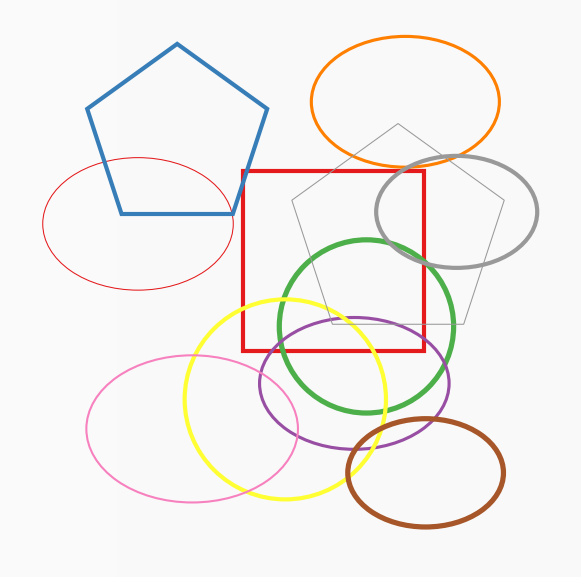[{"shape": "square", "thickness": 2, "radius": 0.78, "center": [0.574, 0.547]}, {"shape": "oval", "thickness": 0.5, "radius": 0.82, "center": [0.237, 0.611]}, {"shape": "pentagon", "thickness": 2, "radius": 0.81, "center": [0.305, 0.76]}, {"shape": "circle", "thickness": 2.5, "radius": 0.75, "center": [0.63, 0.434]}, {"shape": "oval", "thickness": 1.5, "radius": 0.82, "center": [0.61, 0.335]}, {"shape": "oval", "thickness": 1.5, "radius": 0.81, "center": [0.697, 0.823]}, {"shape": "circle", "thickness": 2, "radius": 0.87, "center": [0.491, 0.308]}, {"shape": "oval", "thickness": 2.5, "radius": 0.67, "center": [0.732, 0.18]}, {"shape": "oval", "thickness": 1, "radius": 0.91, "center": [0.331, 0.256]}, {"shape": "pentagon", "thickness": 0.5, "radius": 0.96, "center": [0.685, 0.593]}, {"shape": "oval", "thickness": 2, "radius": 0.69, "center": [0.786, 0.632]}]